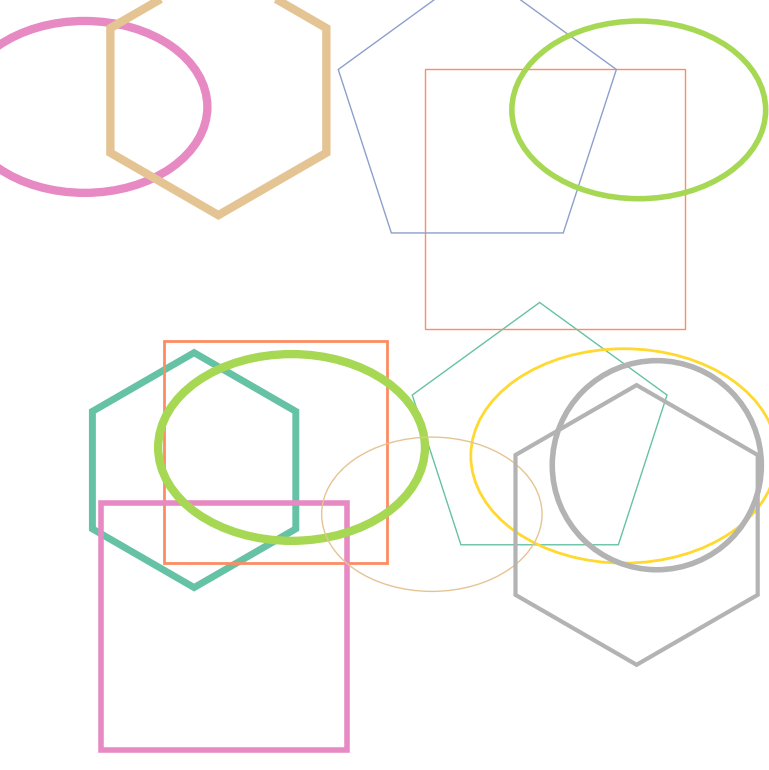[{"shape": "pentagon", "thickness": 0.5, "radius": 0.87, "center": [0.701, 0.433]}, {"shape": "hexagon", "thickness": 2.5, "radius": 0.76, "center": [0.252, 0.389]}, {"shape": "square", "thickness": 0.5, "radius": 0.84, "center": [0.721, 0.742]}, {"shape": "square", "thickness": 1, "radius": 0.72, "center": [0.358, 0.413]}, {"shape": "pentagon", "thickness": 0.5, "radius": 0.95, "center": [0.62, 0.851]}, {"shape": "square", "thickness": 2, "radius": 0.8, "center": [0.291, 0.187]}, {"shape": "oval", "thickness": 3, "radius": 0.8, "center": [0.11, 0.861]}, {"shape": "oval", "thickness": 2, "radius": 0.82, "center": [0.83, 0.857]}, {"shape": "oval", "thickness": 3, "radius": 0.87, "center": [0.379, 0.419]}, {"shape": "oval", "thickness": 1, "radius": 0.99, "center": [0.81, 0.408]}, {"shape": "hexagon", "thickness": 3, "radius": 0.81, "center": [0.284, 0.883]}, {"shape": "oval", "thickness": 0.5, "radius": 0.72, "center": [0.561, 0.332]}, {"shape": "hexagon", "thickness": 1.5, "radius": 0.91, "center": [0.827, 0.318]}, {"shape": "circle", "thickness": 2, "radius": 0.68, "center": [0.853, 0.396]}]